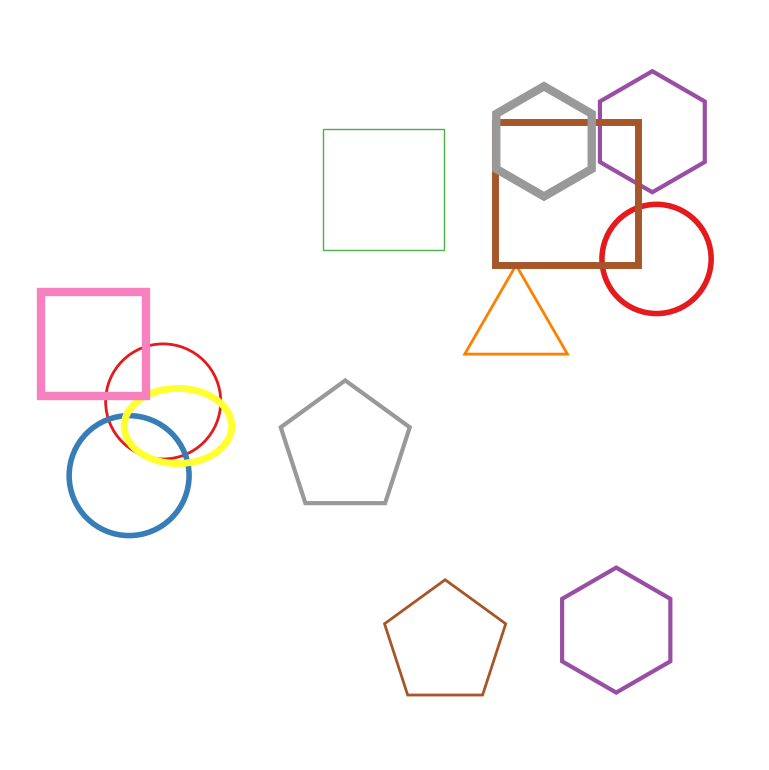[{"shape": "circle", "thickness": 1, "radius": 0.37, "center": [0.212, 0.479]}, {"shape": "circle", "thickness": 2, "radius": 0.35, "center": [0.853, 0.664]}, {"shape": "circle", "thickness": 2, "radius": 0.39, "center": [0.168, 0.382]}, {"shape": "square", "thickness": 0.5, "radius": 0.39, "center": [0.498, 0.754]}, {"shape": "hexagon", "thickness": 1.5, "radius": 0.39, "center": [0.847, 0.829]}, {"shape": "hexagon", "thickness": 1.5, "radius": 0.41, "center": [0.8, 0.182]}, {"shape": "triangle", "thickness": 1, "radius": 0.39, "center": [0.67, 0.579]}, {"shape": "oval", "thickness": 2.5, "radius": 0.35, "center": [0.231, 0.447]}, {"shape": "pentagon", "thickness": 1, "radius": 0.41, "center": [0.578, 0.164]}, {"shape": "square", "thickness": 2.5, "radius": 0.46, "center": [0.735, 0.749]}, {"shape": "square", "thickness": 3, "radius": 0.34, "center": [0.121, 0.553]}, {"shape": "pentagon", "thickness": 1.5, "radius": 0.44, "center": [0.448, 0.418]}, {"shape": "hexagon", "thickness": 3, "radius": 0.36, "center": [0.707, 0.816]}]